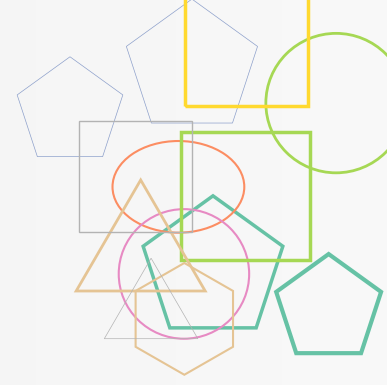[{"shape": "pentagon", "thickness": 3, "radius": 0.71, "center": [0.848, 0.198]}, {"shape": "pentagon", "thickness": 2.5, "radius": 0.95, "center": [0.55, 0.302]}, {"shape": "oval", "thickness": 1.5, "radius": 0.85, "center": [0.46, 0.515]}, {"shape": "pentagon", "thickness": 0.5, "radius": 0.72, "center": [0.181, 0.709]}, {"shape": "pentagon", "thickness": 0.5, "radius": 0.89, "center": [0.495, 0.824]}, {"shape": "circle", "thickness": 1.5, "radius": 0.84, "center": [0.475, 0.288]}, {"shape": "circle", "thickness": 2, "radius": 0.91, "center": [0.867, 0.732]}, {"shape": "square", "thickness": 2.5, "radius": 0.83, "center": [0.634, 0.491]}, {"shape": "square", "thickness": 2.5, "radius": 0.79, "center": [0.636, 0.883]}, {"shape": "triangle", "thickness": 2, "radius": 0.96, "center": [0.363, 0.34]}, {"shape": "hexagon", "thickness": 1.5, "radius": 0.73, "center": [0.476, 0.172]}, {"shape": "square", "thickness": 1, "radius": 0.72, "center": [0.35, 0.541]}, {"shape": "triangle", "thickness": 0.5, "radius": 0.7, "center": [0.39, 0.19]}]